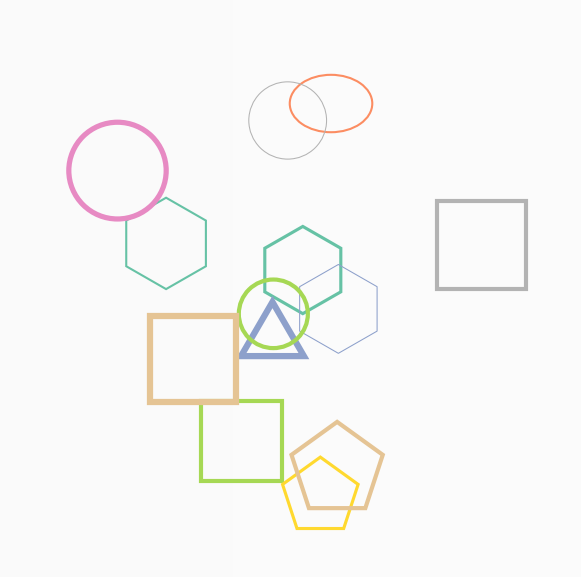[{"shape": "hexagon", "thickness": 1, "radius": 0.4, "center": [0.286, 0.578]}, {"shape": "hexagon", "thickness": 1.5, "radius": 0.38, "center": [0.521, 0.532]}, {"shape": "oval", "thickness": 1, "radius": 0.36, "center": [0.569, 0.82]}, {"shape": "triangle", "thickness": 3, "radius": 0.31, "center": [0.469, 0.414]}, {"shape": "hexagon", "thickness": 0.5, "radius": 0.38, "center": [0.582, 0.464]}, {"shape": "circle", "thickness": 2.5, "radius": 0.42, "center": [0.202, 0.704]}, {"shape": "square", "thickness": 2, "radius": 0.35, "center": [0.416, 0.236]}, {"shape": "circle", "thickness": 2, "radius": 0.3, "center": [0.47, 0.456]}, {"shape": "pentagon", "thickness": 1.5, "radius": 0.34, "center": [0.551, 0.139]}, {"shape": "square", "thickness": 3, "radius": 0.37, "center": [0.332, 0.377]}, {"shape": "pentagon", "thickness": 2, "radius": 0.41, "center": [0.58, 0.186]}, {"shape": "square", "thickness": 2, "radius": 0.38, "center": [0.828, 0.575]}, {"shape": "circle", "thickness": 0.5, "radius": 0.33, "center": [0.495, 0.791]}]